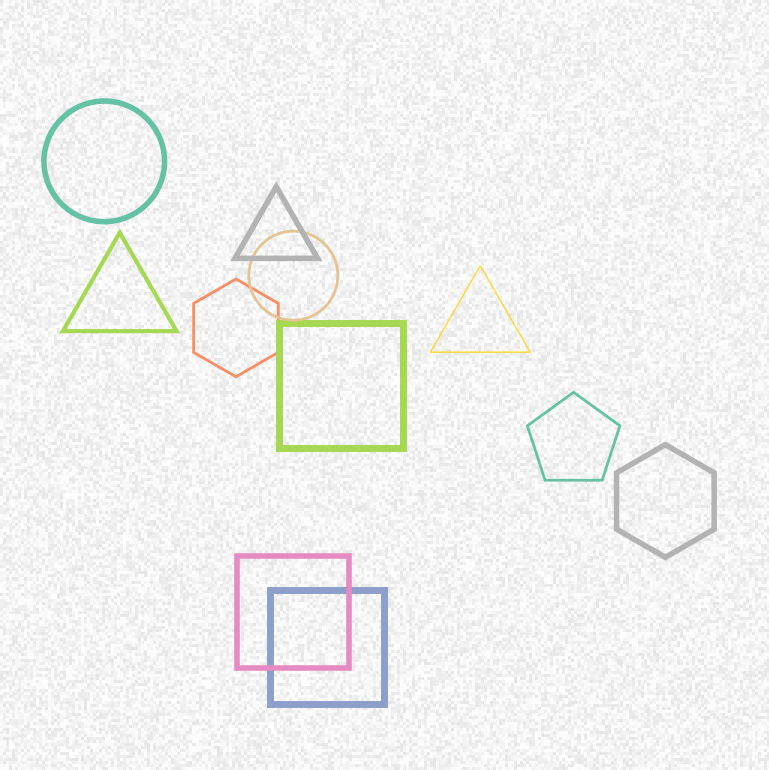[{"shape": "pentagon", "thickness": 1, "radius": 0.32, "center": [0.745, 0.427]}, {"shape": "circle", "thickness": 2, "radius": 0.39, "center": [0.135, 0.79]}, {"shape": "hexagon", "thickness": 1, "radius": 0.32, "center": [0.306, 0.574]}, {"shape": "square", "thickness": 2.5, "radius": 0.37, "center": [0.425, 0.16]}, {"shape": "square", "thickness": 2, "radius": 0.37, "center": [0.38, 0.205]}, {"shape": "square", "thickness": 2.5, "radius": 0.4, "center": [0.443, 0.499]}, {"shape": "triangle", "thickness": 1.5, "radius": 0.43, "center": [0.156, 0.613]}, {"shape": "triangle", "thickness": 0.5, "radius": 0.37, "center": [0.624, 0.58]}, {"shape": "circle", "thickness": 1, "radius": 0.29, "center": [0.381, 0.642]}, {"shape": "hexagon", "thickness": 2, "radius": 0.37, "center": [0.864, 0.349]}, {"shape": "triangle", "thickness": 2, "radius": 0.31, "center": [0.359, 0.695]}]